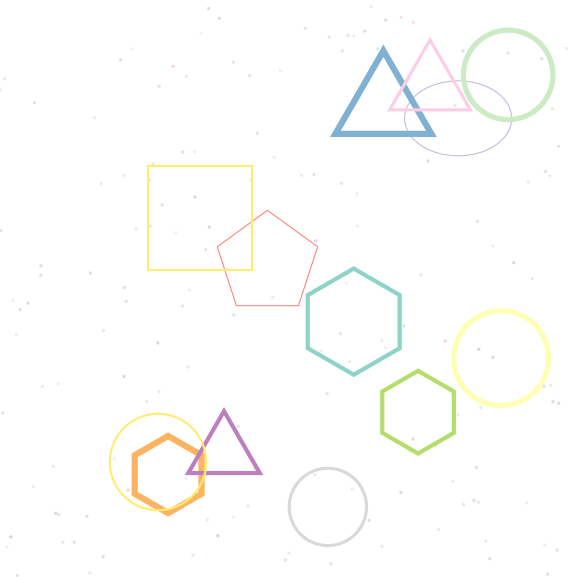[{"shape": "hexagon", "thickness": 2, "radius": 0.46, "center": [0.613, 0.442]}, {"shape": "circle", "thickness": 2.5, "radius": 0.41, "center": [0.868, 0.379]}, {"shape": "oval", "thickness": 0.5, "radius": 0.46, "center": [0.793, 0.794]}, {"shape": "pentagon", "thickness": 0.5, "radius": 0.46, "center": [0.463, 0.544]}, {"shape": "triangle", "thickness": 3, "radius": 0.48, "center": [0.664, 0.815]}, {"shape": "hexagon", "thickness": 3, "radius": 0.33, "center": [0.291, 0.177]}, {"shape": "hexagon", "thickness": 2, "radius": 0.36, "center": [0.724, 0.285]}, {"shape": "triangle", "thickness": 1.5, "radius": 0.4, "center": [0.745, 0.849]}, {"shape": "circle", "thickness": 1.5, "radius": 0.33, "center": [0.568, 0.121]}, {"shape": "triangle", "thickness": 2, "radius": 0.36, "center": [0.388, 0.216]}, {"shape": "circle", "thickness": 2.5, "radius": 0.39, "center": [0.88, 0.869]}, {"shape": "circle", "thickness": 1, "radius": 0.42, "center": [0.274, 0.199]}, {"shape": "square", "thickness": 1, "radius": 0.45, "center": [0.347, 0.622]}]